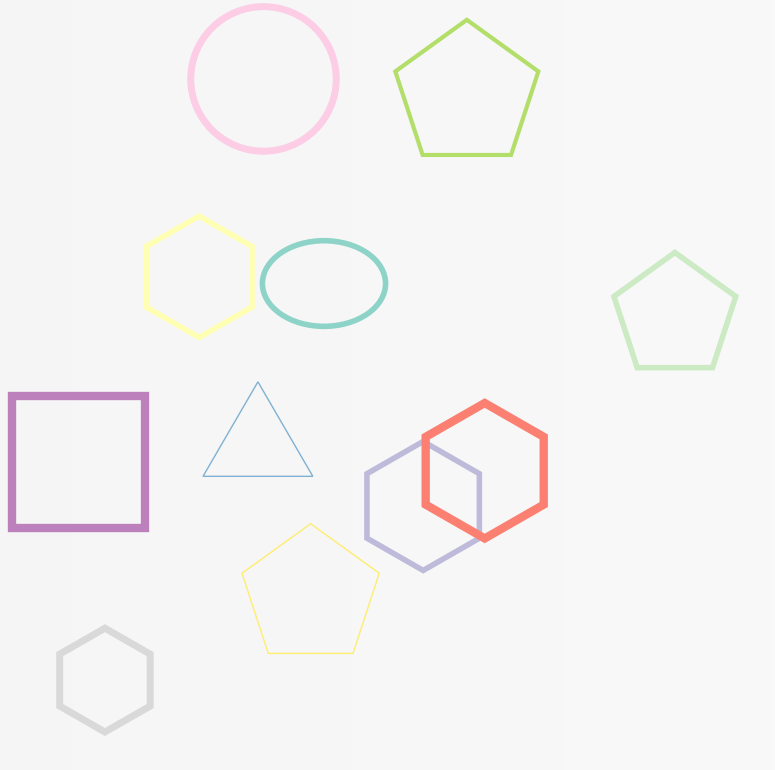[{"shape": "oval", "thickness": 2, "radius": 0.4, "center": [0.418, 0.632]}, {"shape": "hexagon", "thickness": 2, "radius": 0.39, "center": [0.257, 0.641]}, {"shape": "hexagon", "thickness": 2, "radius": 0.42, "center": [0.546, 0.343]}, {"shape": "hexagon", "thickness": 3, "radius": 0.44, "center": [0.625, 0.389]}, {"shape": "triangle", "thickness": 0.5, "radius": 0.41, "center": [0.333, 0.422]}, {"shape": "pentagon", "thickness": 1.5, "radius": 0.49, "center": [0.602, 0.877]}, {"shape": "circle", "thickness": 2.5, "radius": 0.47, "center": [0.34, 0.898]}, {"shape": "hexagon", "thickness": 2.5, "radius": 0.34, "center": [0.135, 0.117]}, {"shape": "square", "thickness": 3, "radius": 0.43, "center": [0.101, 0.4]}, {"shape": "pentagon", "thickness": 2, "radius": 0.41, "center": [0.871, 0.589]}, {"shape": "pentagon", "thickness": 0.5, "radius": 0.47, "center": [0.401, 0.227]}]